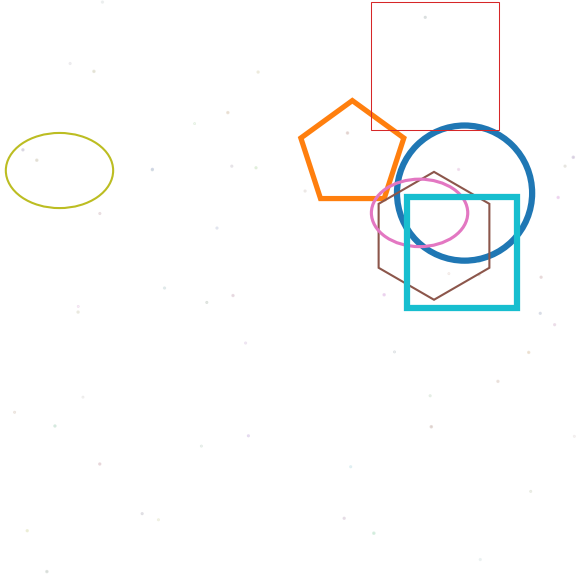[{"shape": "circle", "thickness": 3, "radius": 0.59, "center": [0.804, 0.665]}, {"shape": "pentagon", "thickness": 2.5, "radius": 0.47, "center": [0.61, 0.731]}, {"shape": "square", "thickness": 0.5, "radius": 0.55, "center": [0.754, 0.885]}, {"shape": "hexagon", "thickness": 1, "radius": 0.55, "center": [0.752, 0.591]}, {"shape": "oval", "thickness": 1.5, "radius": 0.42, "center": [0.727, 0.63]}, {"shape": "oval", "thickness": 1, "radius": 0.46, "center": [0.103, 0.704]}, {"shape": "square", "thickness": 3, "radius": 0.48, "center": [0.8, 0.562]}]